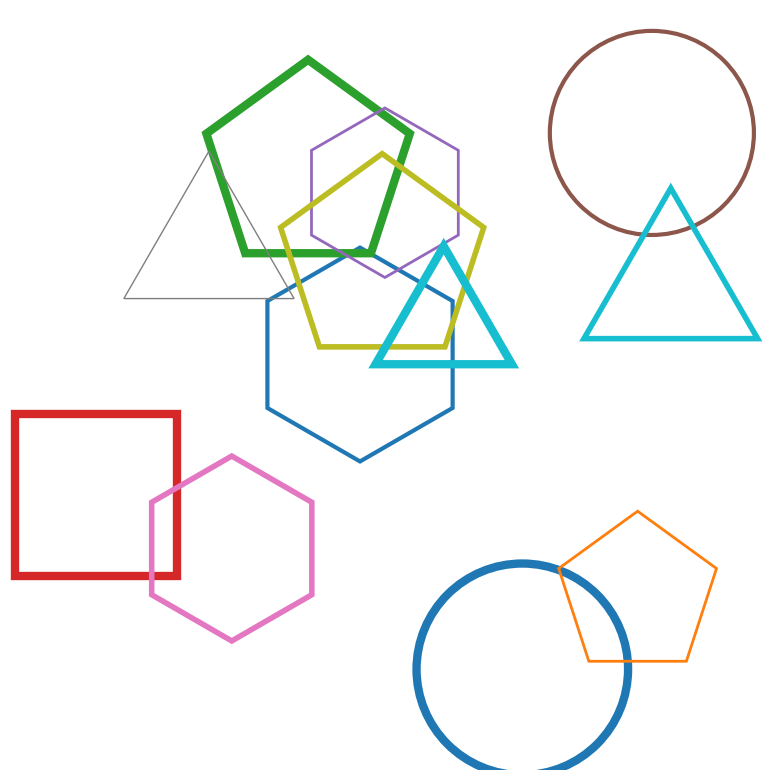[{"shape": "circle", "thickness": 3, "radius": 0.69, "center": [0.678, 0.131]}, {"shape": "hexagon", "thickness": 1.5, "radius": 0.69, "center": [0.468, 0.54]}, {"shape": "pentagon", "thickness": 1, "radius": 0.54, "center": [0.828, 0.228]}, {"shape": "pentagon", "thickness": 3, "radius": 0.69, "center": [0.4, 0.784]}, {"shape": "square", "thickness": 3, "radius": 0.53, "center": [0.125, 0.357]}, {"shape": "hexagon", "thickness": 1, "radius": 0.55, "center": [0.5, 0.75]}, {"shape": "circle", "thickness": 1.5, "radius": 0.66, "center": [0.847, 0.827]}, {"shape": "hexagon", "thickness": 2, "radius": 0.6, "center": [0.301, 0.288]}, {"shape": "triangle", "thickness": 0.5, "radius": 0.64, "center": [0.271, 0.676]}, {"shape": "pentagon", "thickness": 2, "radius": 0.69, "center": [0.496, 0.662]}, {"shape": "triangle", "thickness": 2, "radius": 0.65, "center": [0.871, 0.625]}, {"shape": "triangle", "thickness": 3, "radius": 0.51, "center": [0.576, 0.578]}]